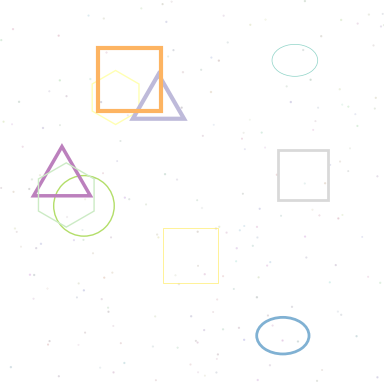[{"shape": "oval", "thickness": 0.5, "radius": 0.3, "center": [0.766, 0.843]}, {"shape": "hexagon", "thickness": 1, "radius": 0.35, "center": [0.3, 0.747]}, {"shape": "triangle", "thickness": 3, "radius": 0.38, "center": [0.412, 0.73]}, {"shape": "oval", "thickness": 2, "radius": 0.34, "center": [0.735, 0.128]}, {"shape": "square", "thickness": 3, "radius": 0.41, "center": [0.337, 0.794]}, {"shape": "circle", "thickness": 1, "radius": 0.39, "center": [0.218, 0.465]}, {"shape": "square", "thickness": 2, "radius": 0.33, "center": [0.788, 0.546]}, {"shape": "triangle", "thickness": 2.5, "radius": 0.43, "center": [0.161, 0.534]}, {"shape": "hexagon", "thickness": 1, "radius": 0.42, "center": [0.172, 0.494]}, {"shape": "square", "thickness": 0.5, "radius": 0.36, "center": [0.494, 0.336]}]